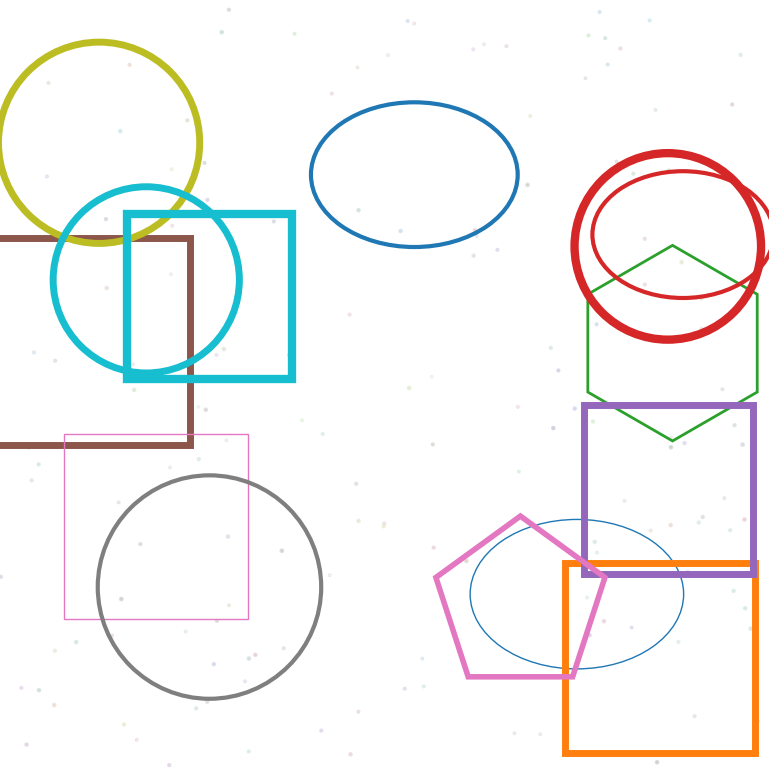[{"shape": "oval", "thickness": 1.5, "radius": 0.67, "center": [0.538, 0.773]}, {"shape": "oval", "thickness": 0.5, "radius": 0.69, "center": [0.749, 0.228]}, {"shape": "square", "thickness": 2.5, "radius": 0.62, "center": [0.857, 0.146]}, {"shape": "hexagon", "thickness": 1, "radius": 0.64, "center": [0.873, 0.554]}, {"shape": "circle", "thickness": 3, "radius": 0.61, "center": [0.867, 0.68]}, {"shape": "oval", "thickness": 1.5, "radius": 0.59, "center": [0.887, 0.695]}, {"shape": "square", "thickness": 2.5, "radius": 0.55, "center": [0.868, 0.364]}, {"shape": "square", "thickness": 2.5, "radius": 0.67, "center": [0.112, 0.557]}, {"shape": "square", "thickness": 0.5, "radius": 0.6, "center": [0.203, 0.316]}, {"shape": "pentagon", "thickness": 2, "radius": 0.58, "center": [0.676, 0.214]}, {"shape": "circle", "thickness": 1.5, "radius": 0.73, "center": [0.272, 0.238]}, {"shape": "circle", "thickness": 2.5, "radius": 0.65, "center": [0.129, 0.815]}, {"shape": "square", "thickness": 3, "radius": 0.54, "center": [0.272, 0.615]}, {"shape": "circle", "thickness": 2.5, "radius": 0.6, "center": [0.19, 0.637]}]